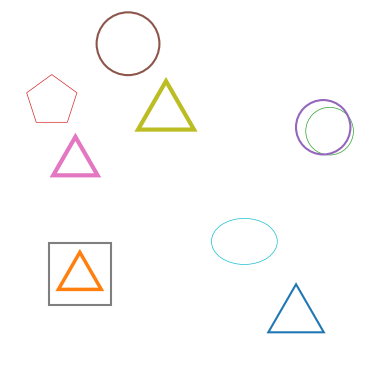[{"shape": "triangle", "thickness": 1.5, "radius": 0.42, "center": [0.769, 0.178]}, {"shape": "triangle", "thickness": 2.5, "radius": 0.32, "center": [0.207, 0.28]}, {"shape": "circle", "thickness": 0.5, "radius": 0.31, "center": [0.856, 0.659]}, {"shape": "pentagon", "thickness": 0.5, "radius": 0.34, "center": [0.135, 0.738]}, {"shape": "circle", "thickness": 1.5, "radius": 0.35, "center": [0.84, 0.669]}, {"shape": "circle", "thickness": 1.5, "radius": 0.41, "center": [0.333, 0.886]}, {"shape": "triangle", "thickness": 3, "radius": 0.33, "center": [0.196, 0.578]}, {"shape": "square", "thickness": 1.5, "radius": 0.4, "center": [0.208, 0.288]}, {"shape": "triangle", "thickness": 3, "radius": 0.42, "center": [0.431, 0.705]}, {"shape": "oval", "thickness": 0.5, "radius": 0.43, "center": [0.635, 0.373]}]